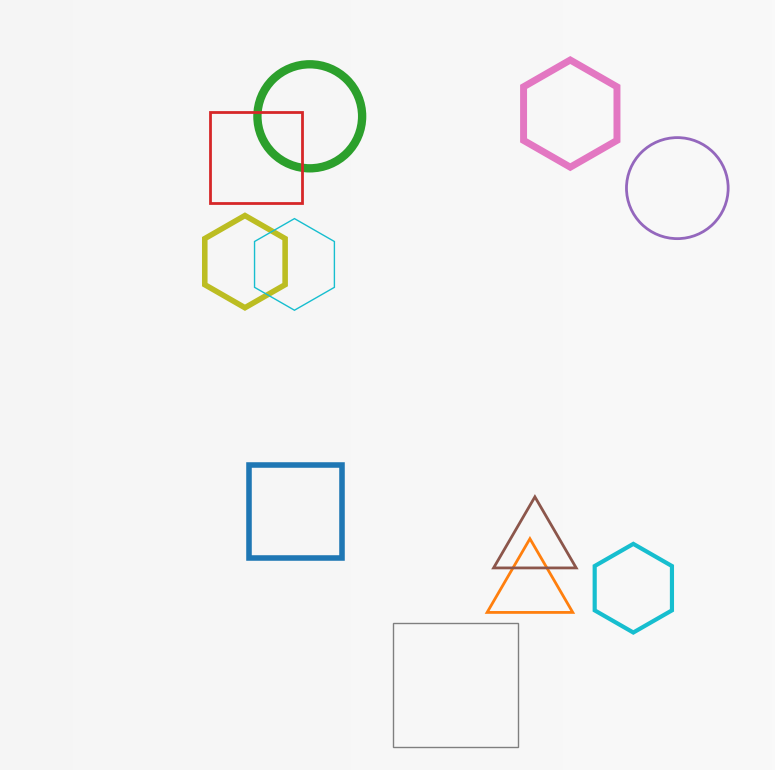[{"shape": "square", "thickness": 2, "radius": 0.3, "center": [0.382, 0.336]}, {"shape": "triangle", "thickness": 1, "radius": 0.32, "center": [0.684, 0.237]}, {"shape": "circle", "thickness": 3, "radius": 0.34, "center": [0.4, 0.849]}, {"shape": "square", "thickness": 1, "radius": 0.3, "center": [0.331, 0.795]}, {"shape": "circle", "thickness": 1, "radius": 0.33, "center": [0.874, 0.756]}, {"shape": "triangle", "thickness": 1, "radius": 0.31, "center": [0.69, 0.293]}, {"shape": "hexagon", "thickness": 2.5, "radius": 0.35, "center": [0.736, 0.852]}, {"shape": "square", "thickness": 0.5, "radius": 0.4, "center": [0.588, 0.11]}, {"shape": "hexagon", "thickness": 2, "radius": 0.3, "center": [0.316, 0.66]}, {"shape": "hexagon", "thickness": 1.5, "radius": 0.29, "center": [0.817, 0.236]}, {"shape": "hexagon", "thickness": 0.5, "radius": 0.3, "center": [0.38, 0.657]}]